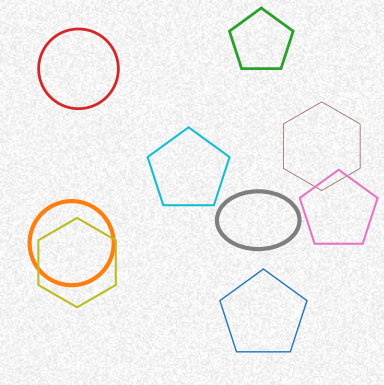[{"shape": "pentagon", "thickness": 1, "radius": 0.59, "center": [0.684, 0.182]}, {"shape": "circle", "thickness": 3, "radius": 0.55, "center": [0.186, 0.368]}, {"shape": "pentagon", "thickness": 2, "radius": 0.44, "center": [0.679, 0.892]}, {"shape": "circle", "thickness": 2, "radius": 0.52, "center": [0.204, 0.821]}, {"shape": "hexagon", "thickness": 0.5, "radius": 0.58, "center": [0.836, 0.62]}, {"shape": "pentagon", "thickness": 1.5, "radius": 0.53, "center": [0.88, 0.453]}, {"shape": "oval", "thickness": 3, "radius": 0.54, "center": [0.671, 0.428]}, {"shape": "hexagon", "thickness": 1.5, "radius": 0.58, "center": [0.2, 0.318]}, {"shape": "pentagon", "thickness": 1.5, "radius": 0.56, "center": [0.49, 0.557]}]